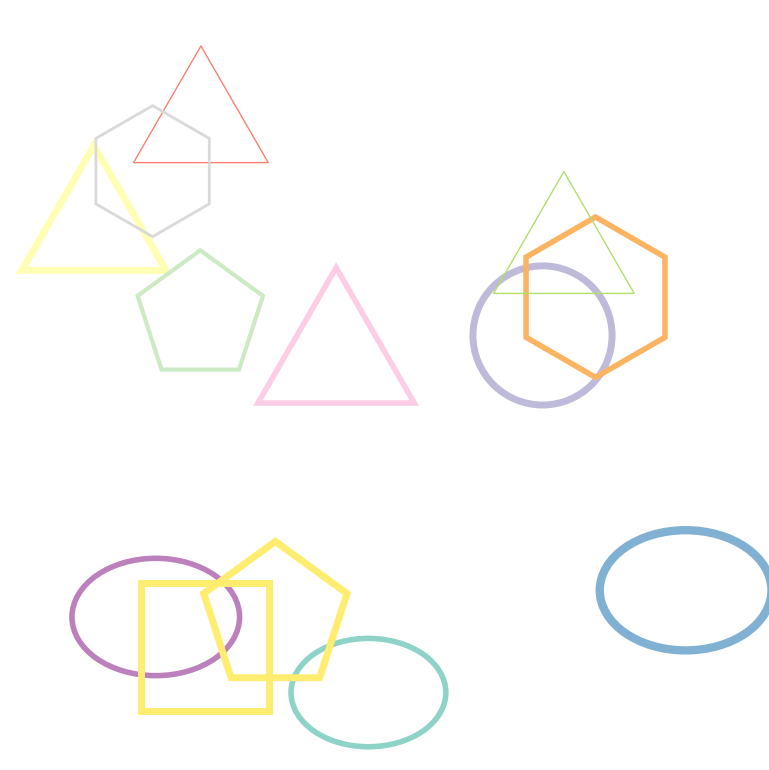[{"shape": "oval", "thickness": 2, "radius": 0.5, "center": [0.478, 0.101]}, {"shape": "triangle", "thickness": 2.5, "radius": 0.54, "center": [0.122, 0.703]}, {"shape": "circle", "thickness": 2.5, "radius": 0.45, "center": [0.705, 0.564]}, {"shape": "triangle", "thickness": 0.5, "radius": 0.5, "center": [0.261, 0.839]}, {"shape": "oval", "thickness": 3, "radius": 0.56, "center": [0.89, 0.233]}, {"shape": "hexagon", "thickness": 2, "radius": 0.52, "center": [0.773, 0.614]}, {"shape": "triangle", "thickness": 0.5, "radius": 0.53, "center": [0.732, 0.672]}, {"shape": "triangle", "thickness": 2, "radius": 0.59, "center": [0.437, 0.535]}, {"shape": "hexagon", "thickness": 1, "radius": 0.43, "center": [0.198, 0.778]}, {"shape": "oval", "thickness": 2, "radius": 0.54, "center": [0.202, 0.199]}, {"shape": "pentagon", "thickness": 1.5, "radius": 0.43, "center": [0.26, 0.589]}, {"shape": "pentagon", "thickness": 2.5, "radius": 0.49, "center": [0.358, 0.199]}, {"shape": "square", "thickness": 2.5, "radius": 0.42, "center": [0.266, 0.16]}]